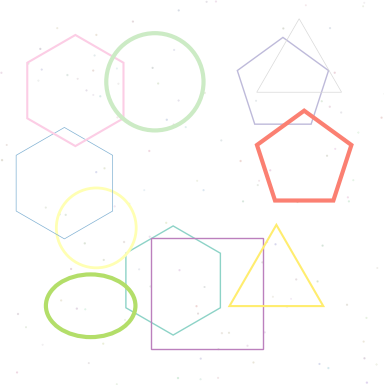[{"shape": "hexagon", "thickness": 1, "radius": 0.71, "center": [0.45, 0.271]}, {"shape": "circle", "thickness": 2, "radius": 0.52, "center": [0.25, 0.408]}, {"shape": "pentagon", "thickness": 1, "radius": 0.62, "center": [0.735, 0.778]}, {"shape": "pentagon", "thickness": 3, "radius": 0.64, "center": [0.79, 0.584]}, {"shape": "hexagon", "thickness": 0.5, "radius": 0.72, "center": [0.167, 0.524]}, {"shape": "oval", "thickness": 3, "radius": 0.58, "center": [0.236, 0.206]}, {"shape": "hexagon", "thickness": 1.5, "radius": 0.72, "center": [0.196, 0.765]}, {"shape": "triangle", "thickness": 0.5, "radius": 0.64, "center": [0.777, 0.824]}, {"shape": "square", "thickness": 1, "radius": 0.72, "center": [0.537, 0.238]}, {"shape": "circle", "thickness": 3, "radius": 0.63, "center": [0.402, 0.788]}, {"shape": "triangle", "thickness": 1.5, "radius": 0.7, "center": [0.718, 0.275]}]